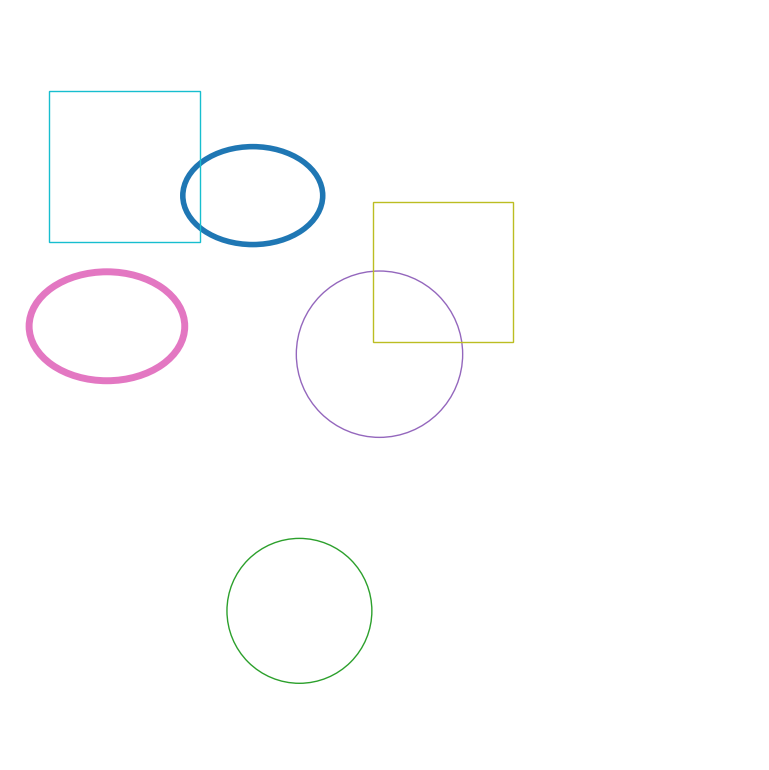[{"shape": "oval", "thickness": 2, "radius": 0.45, "center": [0.328, 0.746]}, {"shape": "circle", "thickness": 0.5, "radius": 0.47, "center": [0.389, 0.207]}, {"shape": "circle", "thickness": 0.5, "radius": 0.54, "center": [0.493, 0.54]}, {"shape": "oval", "thickness": 2.5, "radius": 0.51, "center": [0.139, 0.576]}, {"shape": "square", "thickness": 0.5, "radius": 0.45, "center": [0.575, 0.647]}, {"shape": "square", "thickness": 0.5, "radius": 0.49, "center": [0.162, 0.784]}]